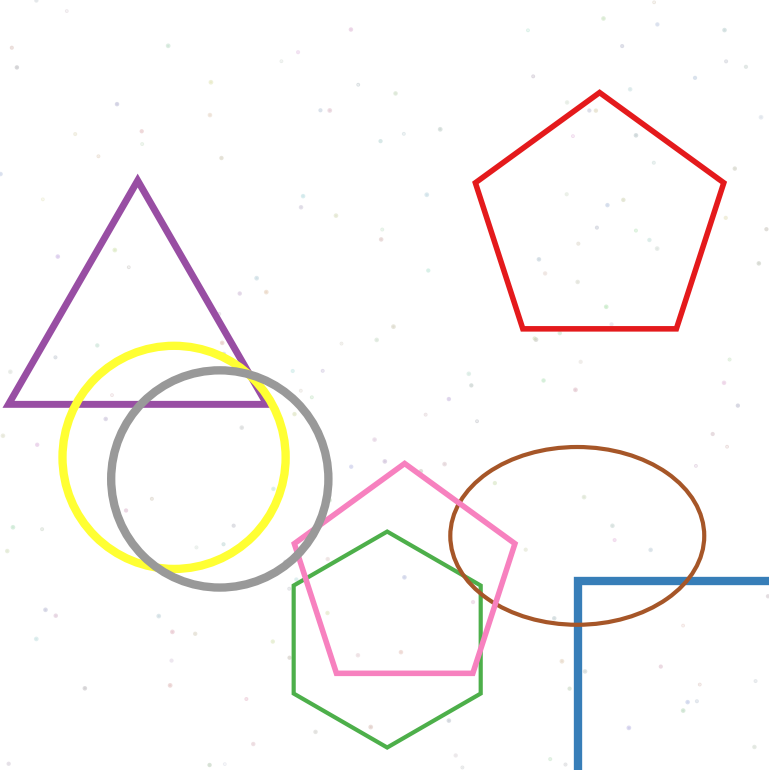[{"shape": "pentagon", "thickness": 2, "radius": 0.85, "center": [0.779, 0.71]}, {"shape": "square", "thickness": 3, "radius": 0.67, "center": [0.884, 0.112]}, {"shape": "hexagon", "thickness": 1.5, "radius": 0.7, "center": [0.503, 0.169]}, {"shape": "triangle", "thickness": 2.5, "radius": 0.97, "center": [0.179, 0.572]}, {"shape": "circle", "thickness": 3, "radius": 0.72, "center": [0.226, 0.406]}, {"shape": "oval", "thickness": 1.5, "radius": 0.82, "center": [0.75, 0.304]}, {"shape": "pentagon", "thickness": 2, "radius": 0.75, "center": [0.525, 0.247]}, {"shape": "circle", "thickness": 3, "radius": 0.71, "center": [0.285, 0.378]}]